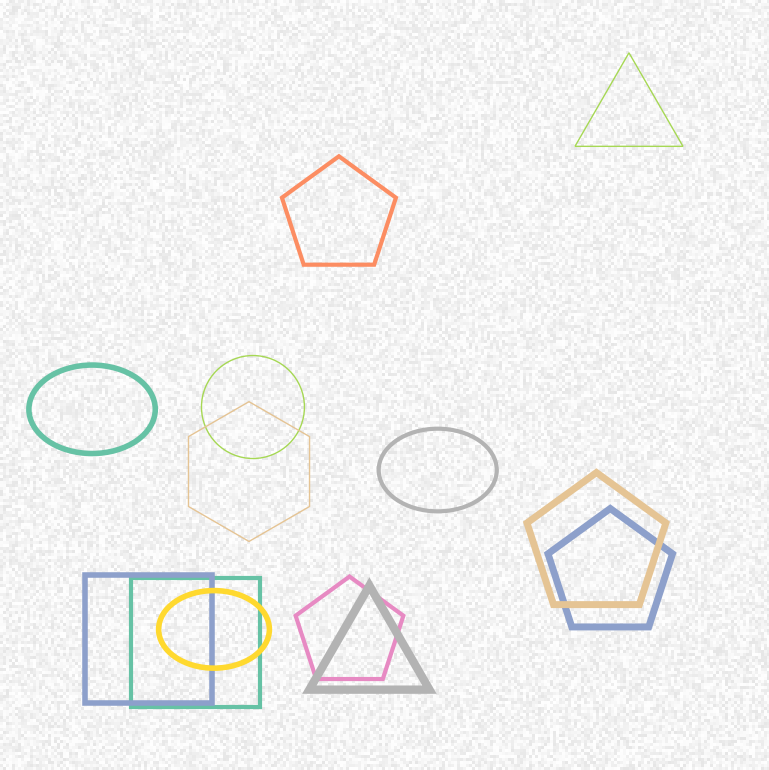[{"shape": "square", "thickness": 1.5, "radius": 0.42, "center": [0.254, 0.165]}, {"shape": "oval", "thickness": 2, "radius": 0.41, "center": [0.12, 0.468]}, {"shape": "pentagon", "thickness": 1.5, "radius": 0.39, "center": [0.44, 0.719]}, {"shape": "pentagon", "thickness": 2.5, "radius": 0.43, "center": [0.793, 0.255]}, {"shape": "square", "thickness": 2, "radius": 0.41, "center": [0.193, 0.17]}, {"shape": "pentagon", "thickness": 1.5, "radius": 0.37, "center": [0.454, 0.178]}, {"shape": "circle", "thickness": 0.5, "radius": 0.33, "center": [0.329, 0.471]}, {"shape": "triangle", "thickness": 0.5, "radius": 0.4, "center": [0.817, 0.85]}, {"shape": "oval", "thickness": 2, "radius": 0.36, "center": [0.278, 0.183]}, {"shape": "hexagon", "thickness": 0.5, "radius": 0.45, "center": [0.323, 0.388]}, {"shape": "pentagon", "thickness": 2.5, "radius": 0.47, "center": [0.775, 0.292]}, {"shape": "triangle", "thickness": 3, "radius": 0.45, "center": [0.48, 0.149]}, {"shape": "oval", "thickness": 1.5, "radius": 0.38, "center": [0.568, 0.39]}]